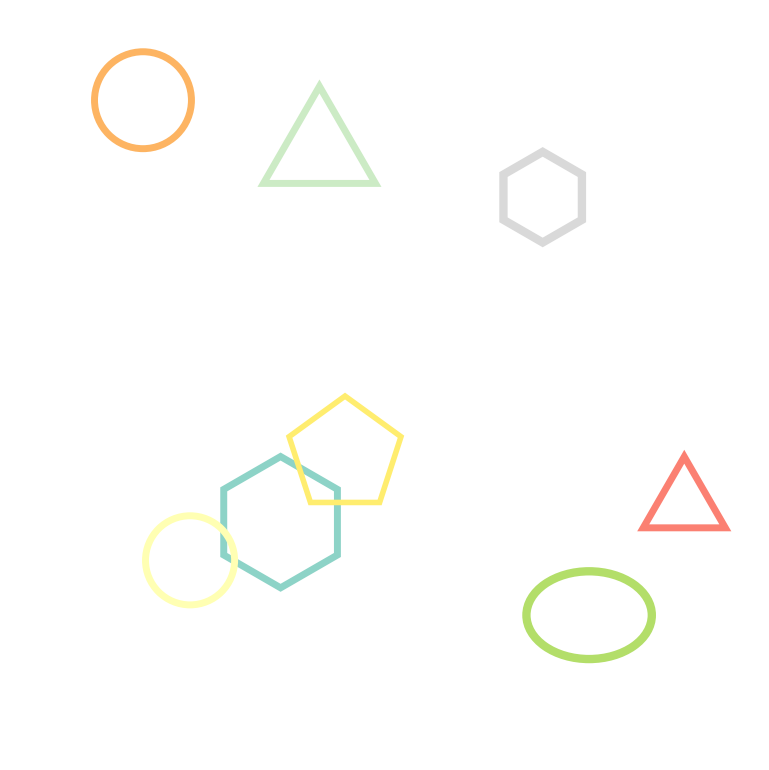[{"shape": "hexagon", "thickness": 2.5, "radius": 0.43, "center": [0.364, 0.322]}, {"shape": "circle", "thickness": 2.5, "radius": 0.29, "center": [0.247, 0.272]}, {"shape": "triangle", "thickness": 2.5, "radius": 0.31, "center": [0.889, 0.345]}, {"shape": "circle", "thickness": 2.5, "radius": 0.31, "center": [0.186, 0.87]}, {"shape": "oval", "thickness": 3, "radius": 0.41, "center": [0.765, 0.201]}, {"shape": "hexagon", "thickness": 3, "radius": 0.29, "center": [0.705, 0.744]}, {"shape": "triangle", "thickness": 2.5, "radius": 0.42, "center": [0.415, 0.804]}, {"shape": "pentagon", "thickness": 2, "radius": 0.38, "center": [0.448, 0.409]}]